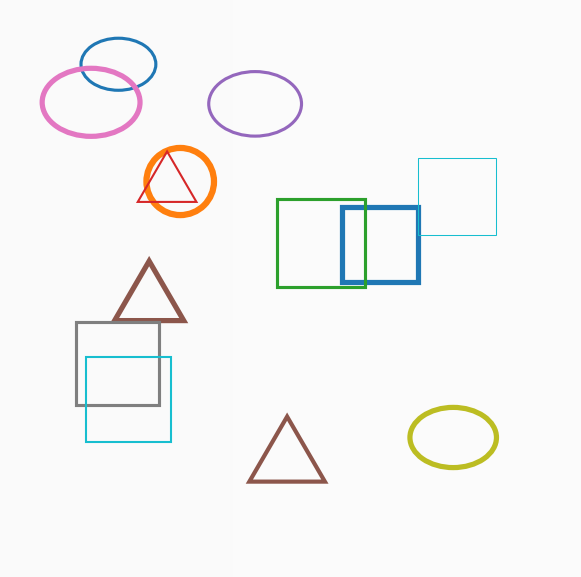[{"shape": "square", "thickness": 2.5, "radius": 0.33, "center": [0.654, 0.576]}, {"shape": "oval", "thickness": 1.5, "radius": 0.32, "center": [0.204, 0.888]}, {"shape": "circle", "thickness": 3, "radius": 0.29, "center": [0.31, 0.685]}, {"shape": "square", "thickness": 1.5, "radius": 0.38, "center": [0.552, 0.578]}, {"shape": "triangle", "thickness": 1, "radius": 0.29, "center": [0.287, 0.679]}, {"shape": "oval", "thickness": 1.5, "radius": 0.4, "center": [0.439, 0.819]}, {"shape": "triangle", "thickness": 2, "radius": 0.38, "center": [0.494, 0.203]}, {"shape": "triangle", "thickness": 2.5, "radius": 0.34, "center": [0.257, 0.478]}, {"shape": "oval", "thickness": 2.5, "radius": 0.42, "center": [0.157, 0.822]}, {"shape": "square", "thickness": 1.5, "radius": 0.36, "center": [0.203, 0.37]}, {"shape": "oval", "thickness": 2.5, "radius": 0.37, "center": [0.78, 0.242]}, {"shape": "square", "thickness": 0.5, "radius": 0.34, "center": [0.786, 0.659]}, {"shape": "square", "thickness": 1, "radius": 0.37, "center": [0.221, 0.308]}]